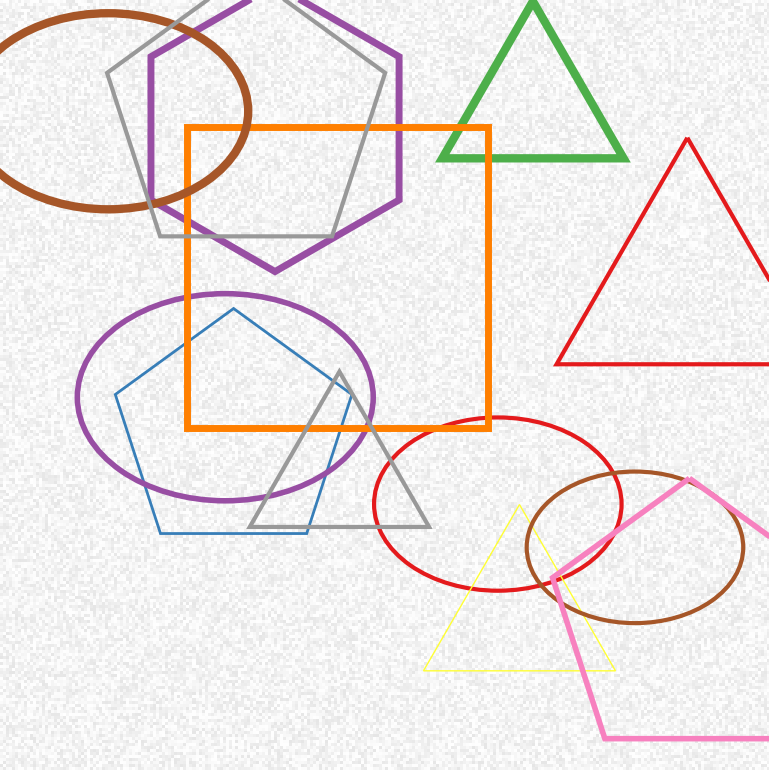[{"shape": "triangle", "thickness": 1.5, "radius": 0.98, "center": [0.893, 0.625]}, {"shape": "oval", "thickness": 1.5, "radius": 0.8, "center": [0.647, 0.345]}, {"shape": "pentagon", "thickness": 1, "radius": 0.81, "center": [0.303, 0.438]}, {"shape": "triangle", "thickness": 3, "radius": 0.68, "center": [0.692, 0.862]}, {"shape": "oval", "thickness": 2, "radius": 0.96, "center": [0.293, 0.484]}, {"shape": "hexagon", "thickness": 2.5, "radius": 0.93, "center": [0.357, 0.833]}, {"shape": "square", "thickness": 2.5, "radius": 0.98, "center": [0.438, 0.64]}, {"shape": "triangle", "thickness": 0.5, "radius": 0.72, "center": [0.675, 0.201]}, {"shape": "oval", "thickness": 3, "radius": 0.91, "center": [0.14, 0.856]}, {"shape": "oval", "thickness": 1.5, "radius": 0.7, "center": [0.825, 0.289]}, {"shape": "pentagon", "thickness": 2, "radius": 0.93, "center": [0.895, 0.192]}, {"shape": "pentagon", "thickness": 1.5, "radius": 0.95, "center": [0.32, 0.847]}, {"shape": "triangle", "thickness": 1.5, "radius": 0.67, "center": [0.441, 0.383]}]